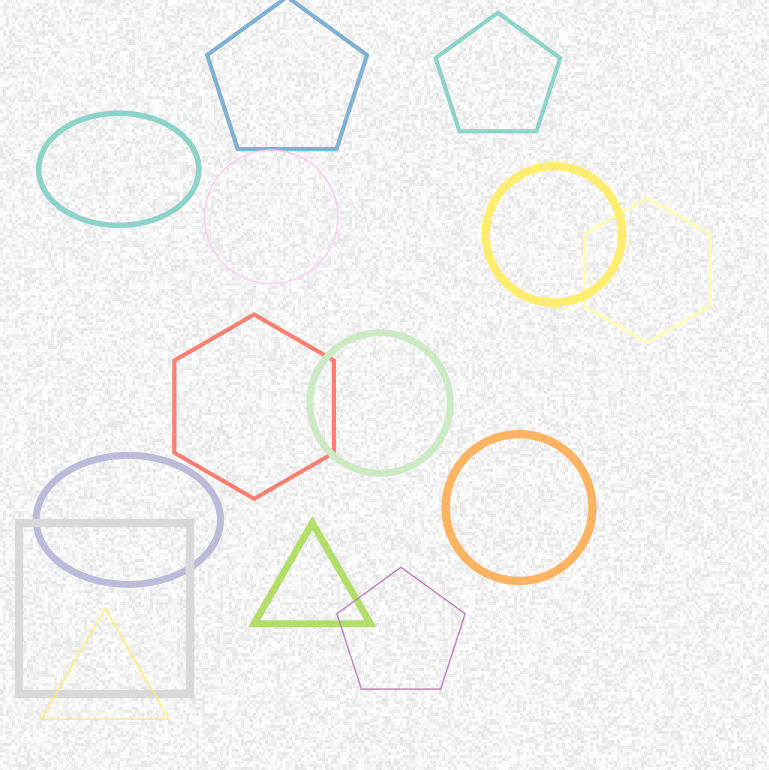[{"shape": "pentagon", "thickness": 1.5, "radius": 0.43, "center": [0.647, 0.898]}, {"shape": "oval", "thickness": 2, "radius": 0.52, "center": [0.154, 0.78]}, {"shape": "hexagon", "thickness": 1, "radius": 0.47, "center": [0.841, 0.649]}, {"shape": "oval", "thickness": 2.5, "radius": 0.6, "center": [0.167, 0.325]}, {"shape": "hexagon", "thickness": 1.5, "radius": 0.6, "center": [0.33, 0.472]}, {"shape": "pentagon", "thickness": 1.5, "radius": 0.55, "center": [0.373, 0.895]}, {"shape": "circle", "thickness": 3, "radius": 0.48, "center": [0.674, 0.341]}, {"shape": "triangle", "thickness": 2.5, "radius": 0.44, "center": [0.406, 0.234]}, {"shape": "circle", "thickness": 0.5, "radius": 0.43, "center": [0.352, 0.718]}, {"shape": "square", "thickness": 3, "radius": 0.56, "center": [0.136, 0.21]}, {"shape": "pentagon", "thickness": 0.5, "radius": 0.44, "center": [0.521, 0.176]}, {"shape": "circle", "thickness": 2.5, "radius": 0.46, "center": [0.494, 0.477]}, {"shape": "triangle", "thickness": 0.5, "radius": 0.48, "center": [0.137, 0.114]}, {"shape": "circle", "thickness": 3, "radius": 0.44, "center": [0.72, 0.696]}]